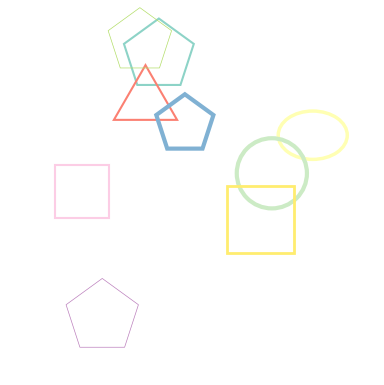[{"shape": "pentagon", "thickness": 1.5, "radius": 0.48, "center": [0.413, 0.857]}, {"shape": "oval", "thickness": 2.5, "radius": 0.45, "center": [0.812, 0.649]}, {"shape": "triangle", "thickness": 1.5, "radius": 0.47, "center": [0.378, 0.736]}, {"shape": "pentagon", "thickness": 3, "radius": 0.39, "center": [0.48, 0.677]}, {"shape": "pentagon", "thickness": 0.5, "radius": 0.43, "center": [0.363, 0.894]}, {"shape": "square", "thickness": 1.5, "radius": 0.35, "center": [0.213, 0.503]}, {"shape": "pentagon", "thickness": 0.5, "radius": 0.49, "center": [0.266, 0.178]}, {"shape": "circle", "thickness": 3, "radius": 0.46, "center": [0.706, 0.55]}, {"shape": "square", "thickness": 2, "radius": 0.44, "center": [0.676, 0.43]}]